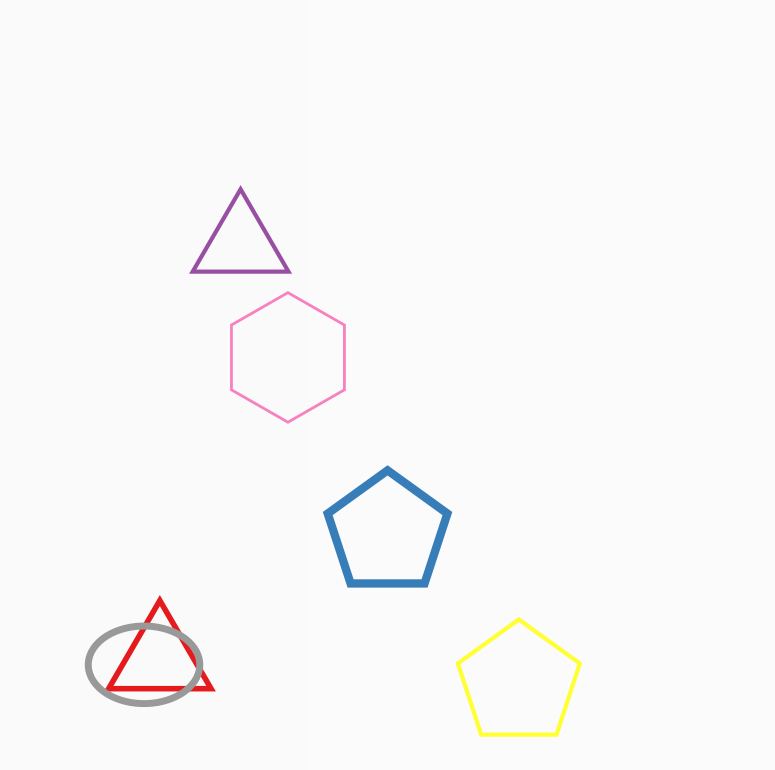[{"shape": "triangle", "thickness": 2, "radius": 0.38, "center": [0.206, 0.144]}, {"shape": "pentagon", "thickness": 3, "radius": 0.41, "center": [0.5, 0.308]}, {"shape": "triangle", "thickness": 1.5, "radius": 0.36, "center": [0.31, 0.683]}, {"shape": "pentagon", "thickness": 1.5, "radius": 0.41, "center": [0.67, 0.113]}, {"shape": "hexagon", "thickness": 1, "radius": 0.42, "center": [0.372, 0.536]}, {"shape": "oval", "thickness": 2.5, "radius": 0.36, "center": [0.186, 0.137]}]